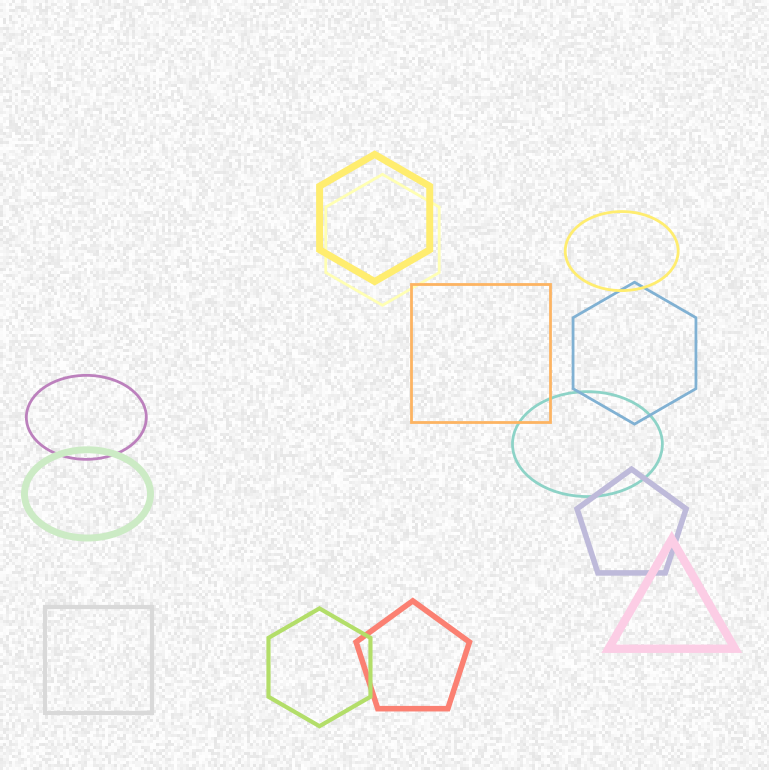[{"shape": "oval", "thickness": 1, "radius": 0.49, "center": [0.763, 0.423]}, {"shape": "hexagon", "thickness": 1, "radius": 0.43, "center": [0.497, 0.689]}, {"shape": "pentagon", "thickness": 2, "radius": 0.37, "center": [0.82, 0.316]}, {"shape": "pentagon", "thickness": 2, "radius": 0.39, "center": [0.536, 0.142]}, {"shape": "hexagon", "thickness": 1, "radius": 0.46, "center": [0.824, 0.541]}, {"shape": "square", "thickness": 1, "radius": 0.45, "center": [0.624, 0.542]}, {"shape": "hexagon", "thickness": 1.5, "radius": 0.38, "center": [0.415, 0.133]}, {"shape": "triangle", "thickness": 3, "radius": 0.47, "center": [0.872, 0.205]}, {"shape": "square", "thickness": 1.5, "radius": 0.35, "center": [0.128, 0.143]}, {"shape": "oval", "thickness": 1, "radius": 0.39, "center": [0.112, 0.458]}, {"shape": "oval", "thickness": 2.5, "radius": 0.41, "center": [0.114, 0.359]}, {"shape": "hexagon", "thickness": 2.5, "radius": 0.41, "center": [0.487, 0.717]}, {"shape": "oval", "thickness": 1, "radius": 0.37, "center": [0.807, 0.674]}]